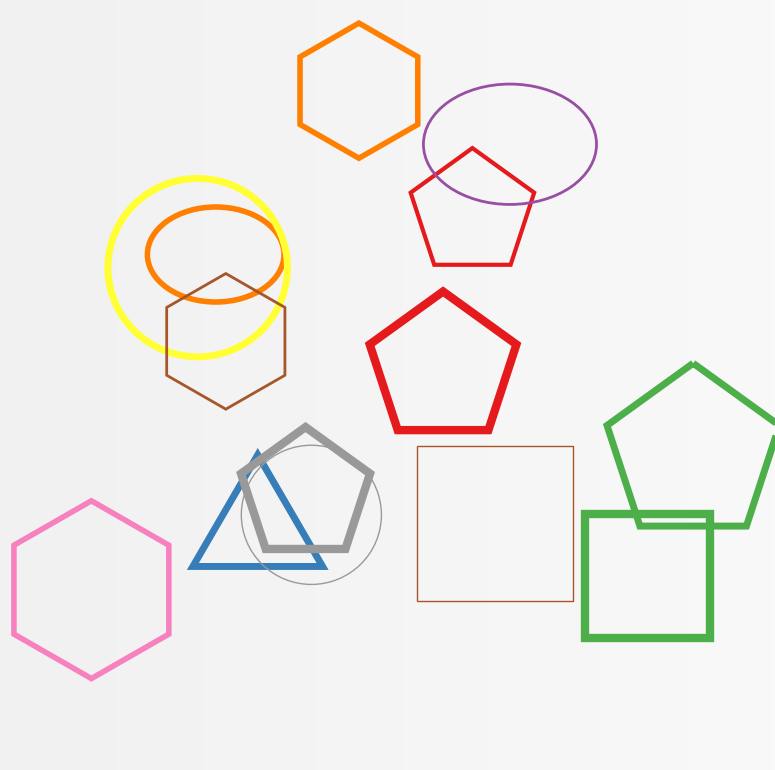[{"shape": "pentagon", "thickness": 1.5, "radius": 0.42, "center": [0.61, 0.724]}, {"shape": "pentagon", "thickness": 3, "radius": 0.5, "center": [0.572, 0.522]}, {"shape": "triangle", "thickness": 2.5, "radius": 0.48, "center": [0.333, 0.313]}, {"shape": "square", "thickness": 3, "radius": 0.4, "center": [0.835, 0.252]}, {"shape": "pentagon", "thickness": 2.5, "radius": 0.58, "center": [0.894, 0.411]}, {"shape": "oval", "thickness": 1, "radius": 0.56, "center": [0.658, 0.813]}, {"shape": "hexagon", "thickness": 2, "radius": 0.44, "center": [0.463, 0.882]}, {"shape": "oval", "thickness": 2, "radius": 0.44, "center": [0.278, 0.669]}, {"shape": "circle", "thickness": 2.5, "radius": 0.58, "center": [0.255, 0.652]}, {"shape": "hexagon", "thickness": 1, "radius": 0.44, "center": [0.291, 0.557]}, {"shape": "square", "thickness": 0.5, "radius": 0.51, "center": [0.639, 0.32]}, {"shape": "hexagon", "thickness": 2, "radius": 0.58, "center": [0.118, 0.234]}, {"shape": "pentagon", "thickness": 3, "radius": 0.44, "center": [0.394, 0.358]}, {"shape": "circle", "thickness": 0.5, "radius": 0.45, "center": [0.402, 0.331]}]